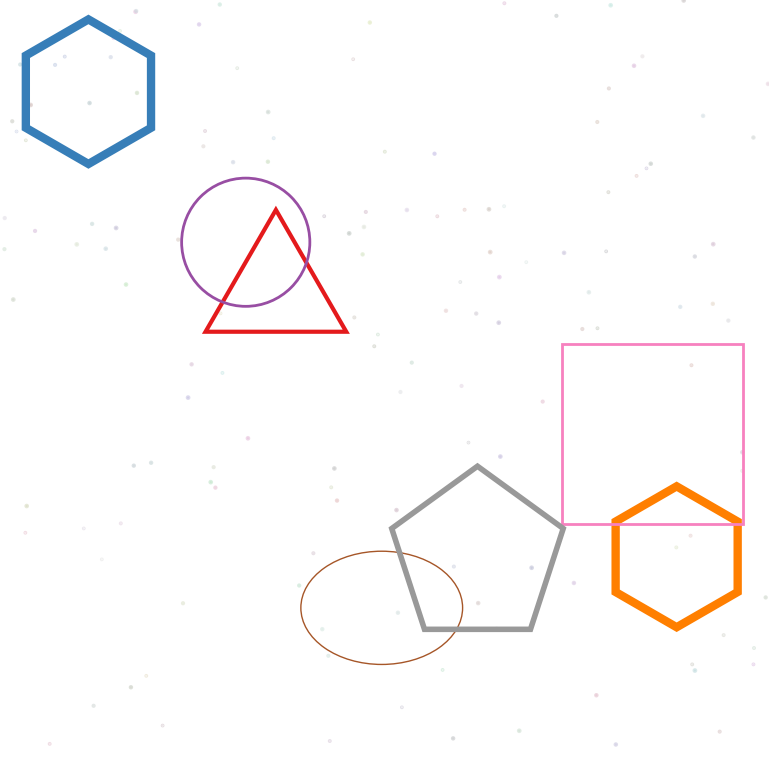[{"shape": "triangle", "thickness": 1.5, "radius": 0.53, "center": [0.358, 0.622]}, {"shape": "hexagon", "thickness": 3, "radius": 0.47, "center": [0.115, 0.881]}, {"shape": "circle", "thickness": 1, "radius": 0.42, "center": [0.319, 0.685]}, {"shape": "hexagon", "thickness": 3, "radius": 0.46, "center": [0.879, 0.277]}, {"shape": "oval", "thickness": 0.5, "radius": 0.53, "center": [0.496, 0.211]}, {"shape": "square", "thickness": 1, "radius": 0.59, "center": [0.847, 0.437]}, {"shape": "pentagon", "thickness": 2, "radius": 0.59, "center": [0.62, 0.277]}]